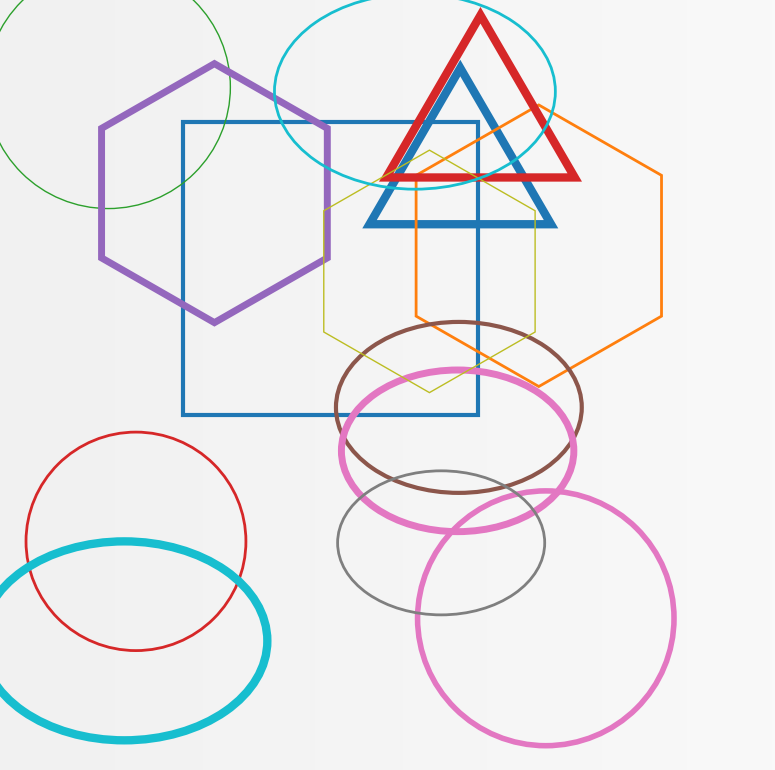[{"shape": "square", "thickness": 1.5, "radius": 0.95, "center": [0.426, 0.651]}, {"shape": "triangle", "thickness": 3, "radius": 0.68, "center": [0.594, 0.776]}, {"shape": "hexagon", "thickness": 1, "radius": 0.91, "center": [0.695, 0.681]}, {"shape": "circle", "thickness": 0.5, "radius": 0.79, "center": [0.14, 0.887]}, {"shape": "triangle", "thickness": 3, "radius": 0.7, "center": [0.62, 0.84]}, {"shape": "circle", "thickness": 1, "radius": 0.71, "center": [0.175, 0.297]}, {"shape": "hexagon", "thickness": 2.5, "radius": 0.84, "center": [0.277, 0.749]}, {"shape": "oval", "thickness": 1.5, "radius": 0.79, "center": [0.592, 0.471]}, {"shape": "circle", "thickness": 2, "radius": 0.83, "center": [0.704, 0.197]}, {"shape": "oval", "thickness": 2.5, "radius": 0.75, "center": [0.59, 0.415]}, {"shape": "oval", "thickness": 1, "radius": 0.67, "center": [0.569, 0.295]}, {"shape": "hexagon", "thickness": 0.5, "radius": 0.79, "center": [0.554, 0.648]}, {"shape": "oval", "thickness": 3, "radius": 0.92, "center": [0.16, 0.168]}, {"shape": "oval", "thickness": 1, "radius": 0.91, "center": [0.535, 0.881]}]